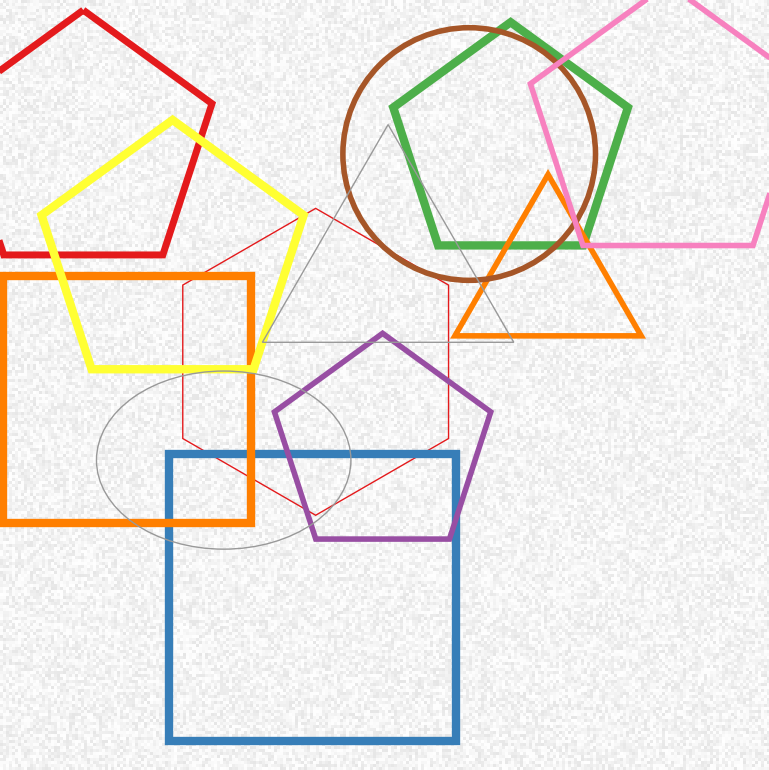[{"shape": "pentagon", "thickness": 2.5, "radius": 0.88, "center": [0.108, 0.811]}, {"shape": "hexagon", "thickness": 0.5, "radius": 1.0, "center": [0.41, 0.53]}, {"shape": "square", "thickness": 3, "radius": 0.93, "center": [0.406, 0.224]}, {"shape": "pentagon", "thickness": 3, "radius": 0.8, "center": [0.663, 0.811]}, {"shape": "pentagon", "thickness": 2, "radius": 0.74, "center": [0.497, 0.419]}, {"shape": "triangle", "thickness": 2, "radius": 0.7, "center": [0.712, 0.634]}, {"shape": "square", "thickness": 3, "radius": 0.8, "center": [0.165, 0.481]}, {"shape": "pentagon", "thickness": 3, "radius": 0.89, "center": [0.224, 0.665]}, {"shape": "circle", "thickness": 2, "radius": 0.82, "center": [0.609, 0.8]}, {"shape": "pentagon", "thickness": 2, "radius": 0.94, "center": [0.867, 0.833]}, {"shape": "oval", "thickness": 0.5, "radius": 0.83, "center": [0.291, 0.402]}, {"shape": "triangle", "thickness": 0.5, "radius": 0.94, "center": [0.504, 0.65]}]